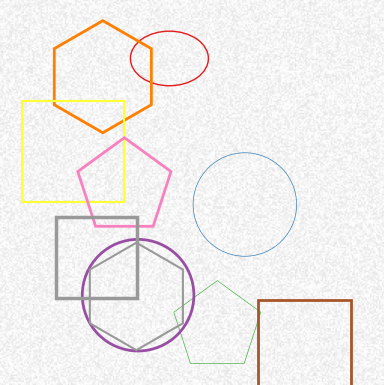[{"shape": "oval", "thickness": 1, "radius": 0.51, "center": [0.44, 0.848]}, {"shape": "circle", "thickness": 0.5, "radius": 0.67, "center": [0.636, 0.469]}, {"shape": "pentagon", "thickness": 0.5, "radius": 0.59, "center": [0.564, 0.152]}, {"shape": "circle", "thickness": 2, "radius": 0.72, "center": [0.359, 0.233]}, {"shape": "hexagon", "thickness": 2, "radius": 0.73, "center": [0.267, 0.801]}, {"shape": "square", "thickness": 1.5, "radius": 0.66, "center": [0.19, 0.606]}, {"shape": "square", "thickness": 2, "radius": 0.61, "center": [0.79, 0.101]}, {"shape": "pentagon", "thickness": 2, "radius": 0.64, "center": [0.323, 0.515]}, {"shape": "square", "thickness": 2.5, "radius": 0.52, "center": [0.25, 0.33]}, {"shape": "hexagon", "thickness": 1.5, "radius": 0.7, "center": [0.354, 0.23]}]